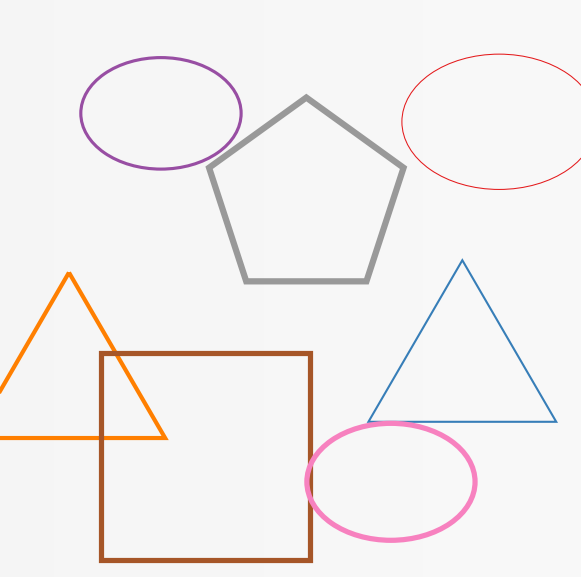[{"shape": "oval", "thickness": 0.5, "radius": 0.84, "center": [0.859, 0.788]}, {"shape": "triangle", "thickness": 1, "radius": 0.93, "center": [0.795, 0.362]}, {"shape": "oval", "thickness": 1.5, "radius": 0.69, "center": [0.277, 0.803]}, {"shape": "triangle", "thickness": 2, "radius": 0.96, "center": [0.119, 0.336]}, {"shape": "square", "thickness": 2.5, "radius": 0.9, "center": [0.354, 0.209]}, {"shape": "oval", "thickness": 2.5, "radius": 0.72, "center": [0.673, 0.165]}, {"shape": "pentagon", "thickness": 3, "radius": 0.88, "center": [0.527, 0.654]}]